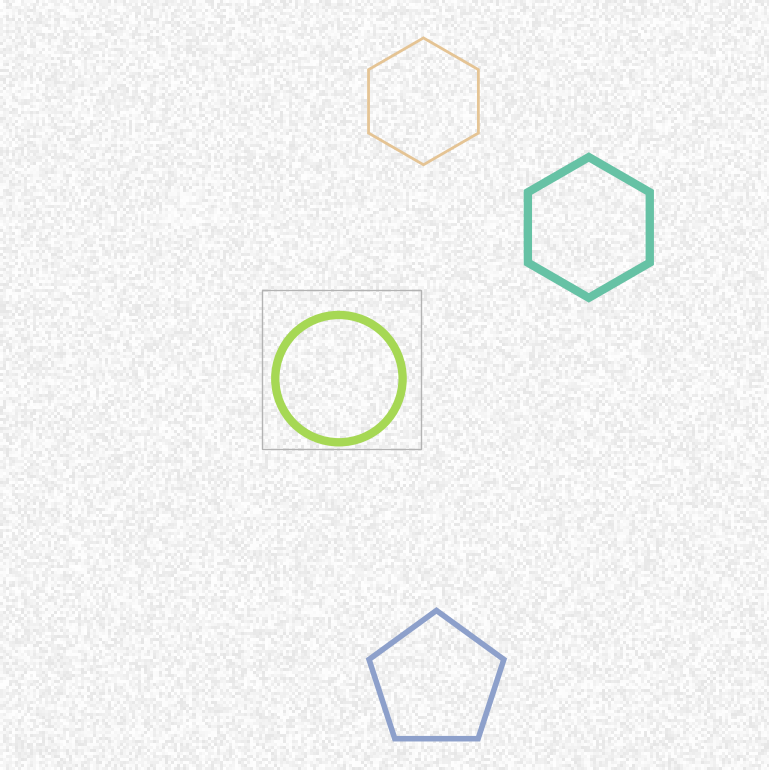[{"shape": "hexagon", "thickness": 3, "radius": 0.46, "center": [0.765, 0.705]}, {"shape": "pentagon", "thickness": 2, "radius": 0.46, "center": [0.567, 0.115]}, {"shape": "circle", "thickness": 3, "radius": 0.41, "center": [0.44, 0.508]}, {"shape": "hexagon", "thickness": 1, "radius": 0.41, "center": [0.55, 0.868]}, {"shape": "square", "thickness": 0.5, "radius": 0.52, "center": [0.443, 0.52]}]